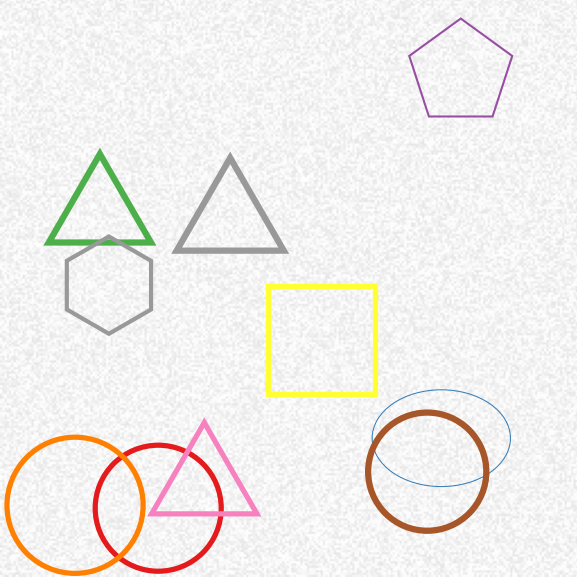[{"shape": "circle", "thickness": 2.5, "radius": 0.55, "center": [0.274, 0.119]}, {"shape": "oval", "thickness": 0.5, "radius": 0.6, "center": [0.764, 0.24]}, {"shape": "triangle", "thickness": 3, "radius": 0.51, "center": [0.173, 0.63]}, {"shape": "pentagon", "thickness": 1, "radius": 0.47, "center": [0.798, 0.873]}, {"shape": "circle", "thickness": 2.5, "radius": 0.59, "center": [0.13, 0.124]}, {"shape": "square", "thickness": 2.5, "radius": 0.47, "center": [0.556, 0.41]}, {"shape": "circle", "thickness": 3, "radius": 0.51, "center": [0.74, 0.182]}, {"shape": "triangle", "thickness": 2.5, "radius": 0.53, "center": [0.354, 0.162]}, {"shape": "triangle", "thickness": 3, "radius": 0.54, "center": [0.399, 0.619]}, {"shape": "hexagon", "thickness": 2, "radius": 0.42, "center": [0.189, 0.505]}]